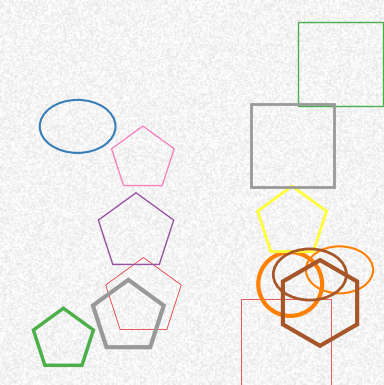[{"shape": "square", "thickness": 0.5, "radius": 0.58, "center": [0.743, 0.108]}, {"shape": "pentagon", "thickness": 0.5, "radius": 0.52, "center": [0.373, 0.228]}, {"shape": "oval", "thickness": 1.5, "radius": 0.49, "center": [0.202, 0.672]}, {"shape": "square", "thickness": 1, "radius": 0.55, "center": [0.884, 0.834]}, {"shape": "pentagon", "thickness": 2.5, "radius": 0.41, "center": [0.165, 0.117]}, {"shape": "pentagon", "thickness": 1, "radius": 0.51, "center": [0.353, 0.396]}, {"shape": "oval", "thickness": 1.5, "radius": 0.44, "center": [0.882, 0.299]}, {"shape": "circle", "thickness": 3, "radius": 0.41, "center": [0.754, 0.262]}, {"shape": "pentagon", "thickness": 2, "radius": 0.47, "center": [0.759, 0.423]}, {"shape": "oval", "thickness": 2, "radius": 0.47, "center": [0.805, 0.287]}, {"shape": "hexagon", "thickness": 3, "radius": 0.56, "center": [0.831, 0.213]}, {"shape": "pentagon", "thickness": 1, "radius": 0.43, "center": [0.371, 0.587]}, {"shape": "square", "thickness": 2, "radius": 0.54, "center": [0.76, 0.622]}, {"shape": "pentagon", "thickness": 3, "radius": 0.48, "center": [0.333, 0.176]}]